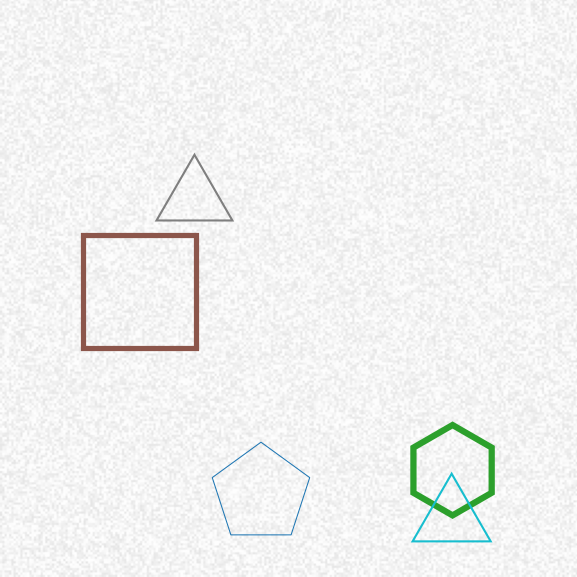[{"shape": "pentagon", "thickness": 0.5, "radius": 0.44, "center": [0.452, 0.145]}, {"shape": "hexagon", "thickness": 3, "radius": 0.39, "center": [0.784, 0.185]}, {"shape": "square", "thickness": 2.5, "radius": 0.49, "center": [0.242, 0.494]}, {"shape": "triangle", "thickness": 1, "radius": 0.38, "center": [0.337, 0.655]}, {"shape": "triangle", "thickness": 1, "radius": 0.39, "center": [0.782, 0.101]}]